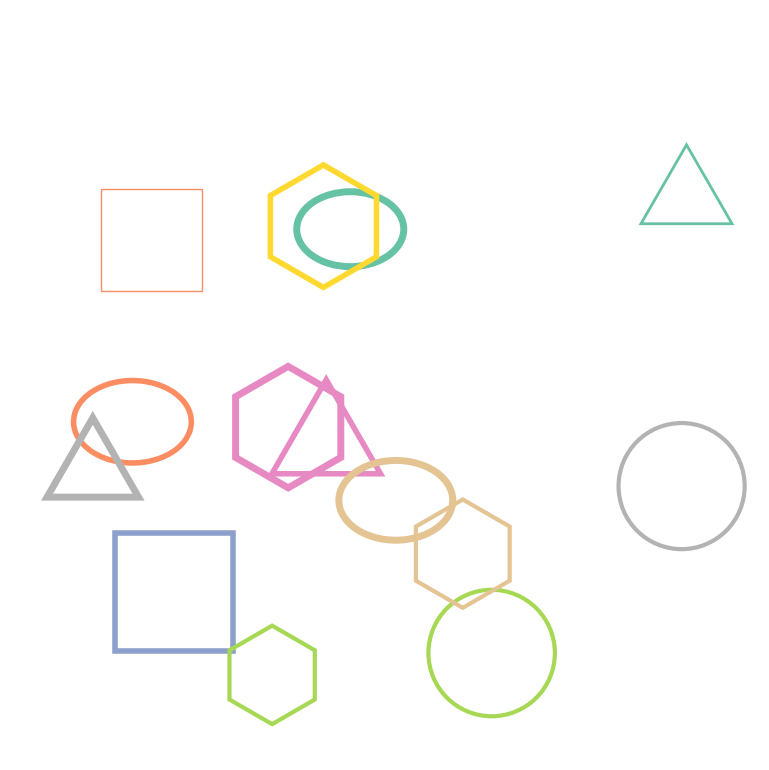[{"shape": "triangle", "thickness": 1, "radius": 0.34, "center": [0.892, 0.744]}, {"shape": "oval", "thickness": 2.5, "radius": 0.35, "center": [0.455, 0.702]}, {"shape": "oval", "thickness": 2, "radius": 0.38, "center": [0.172, 0.452]}, {"shape": "square", "thickness": 0.5, "radius": 0.33, "center": [0.197, 0.688]}, {"shape": "square", "thickness": 2, "radius": 0.38, "center": [0.227, 0.232]}, {"shape": "triangle", "thickness": 2, "radius": 0.41, "center": [0.424, 0.425]}, {"shape": "hexagon", "thickness": 2.5, "radius": 0.39, "center": [0.374, 0.445]}, {"shape": "hexagon", "thickness": 1.5, "radius": 0.32, "center": [0.353, 0.124]}, {"shape": "circle", "thickness": 1.5, "radius": 0.41, "center": [0.639, 0.152]}, {"shape": "hexagon", "thickness": 2, "radius": 0.4, "center": [0.42, 0.706]}, {"shape": "hexagon", "thickness": 1.5, "radius": 0.35, "center": [0.601, 0.281]}, {"shape": "oval", "thickness": 2.5, "radius": 0.37, "center": [0.514, 0.35]}, {"shape": "triangle", "thickness": 2.5, "radius": 0.34, "center": [0.121, 0.389]}, {"shape": "circle", "thickness": 1.5, "radius": 0.41, "center": [0.885, 0.369]}]